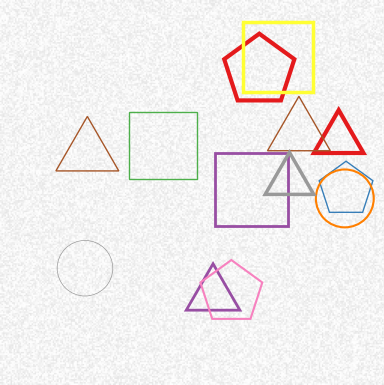[{"shape": "triangle", "thickness": 3, "radius": 0.37, "center": [0.88, 0.64]}, {"shape": "pentagon", "thickness": 3, "radius": 0.48, "center": [0.673, 0.817]}, {"shape": "pentagon", "thickness": 1, "radius": 0.37, "center": [0.899, 0.508]}, {"shape": "square", "thickness": 1, "radius": 0.44, "center": [0.424, 0.622]}, {"shape": "square", "thickness": 2, "radius": 0.47, "center": [0.653, 0.507]}, {"shape": "triangle", "thickness": 2, "radius": 0.4, "center": [0.553, 0.235]}, {"shape": "circle", "thickness": 1.5, "radius": 0.38, "center": [0.896, 0.485]}, {"shape": "square", "thickness": 2.5, "radius": 0.46, "center": [0.722, 0.853]}, {"shape": "triangle", "thickness": 1, "radius": 0.47, "center": [0.776, 0.656]}, {"shape": "triangle", "thickness": 1, "radius": 0.47, "center": [0.227, 0.603]}, {"shape": "pentagon", "thickness": 1.5, "radius": 0.42, "center": [0.601, 0.24]}, {"shape": "circle", "thickness": 0.5, "radius": 0.36, "center": [0.221, 0.303]}, {"shape": "triangle", "thickness": 2.5, "radius": 0.36, "center": [0.752, 0.532]}]